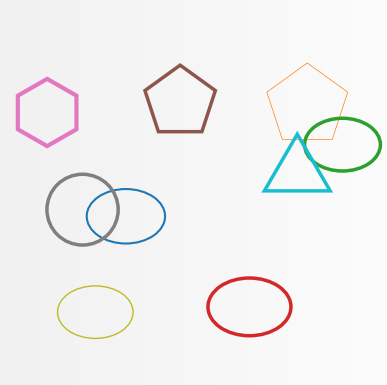[{"shape": "oval", "thickness": 1.5, "radius": 0.51, "center": [0.325, 0.438]}, {"shape": "pentagon", "thickness": 0.5, "radius": 0.55, "center": [0.793, 0.727]}, {"shape": "oval", "thickness": 2.5, "radius": 0.49, "center": [0.884, 0.624]}, {"shape": "oval", "thickness": 2.5, "radius": 0.54, "center": [0.644, 0.203]}, {"shape": "pentagon", "thickness": 2.5, "radius": 0.48, "center": [0.465, 0.735]}, {"shape": "hexagon", "thickness": 3, "radius": 0.44, "center": [0.122, 0.708]}, {"shape": "circle", "thickness": 2.5, "radius": 0.46, "center": [0.213, 0.455]}, {"shape": "oval", "thickness": 1, "radius": 0.49, "center": [0.246, 0.189]}, {"shape": "triangle", "thickness": 2.5, "radius": 0.49, "center": [0.767, 0.553]}]